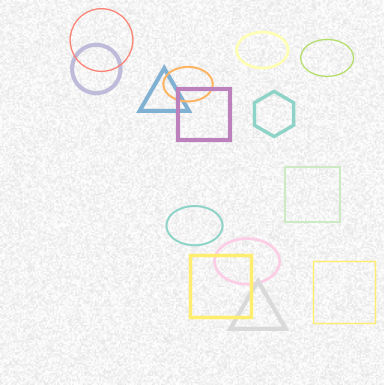[{"shape": "hexagon", "thickness": 2.5, "radius": 0.29, "center": [0.712, 0.704]}, {"shape": "oval", "thickness": 1.5, "radius": 0.36, "center": [0.505, 0.414]}, {"shape": "oval", "thickness": 2, "radius": 0.33, "center": [0.681, 0.87]}, {"shape": "circle", "thickness": 3, "radius": 0.31, "center": [0.25, 0.821]}, {"shape": "circle", "thickness": 1, "radius": 0.41, "center": [0.264, 0.896]}, {"shape": "triangle", "thickness": 3, "radius": 0.37, "center": [0.427, 0.749]}, {"shape": "oval", "thickness": 1.5, "radius": 0.32, "center": [0.488, 0.781]}, {"shape": "oval", "thickness": 1, "radius": 0.34, "center": [0.85, 0.85]}, {"shape": "oval", "thickness": 2, "radius": 0.42, "center": [0.642, 0.321]}, {"shape": "triangle", "thickness": 3, "radius": 0.42, "center": [0.67, 0.187]}, {"shape": "square", "thickness": 3, "radius": 0.33, "center": [0.53, 0.702]}, {"shape": "square", "thickness": 1.5, "radius": 0.36, "center": [0.812, 0.495]}, {"shape": "square", "thickness": 1, "radius": 0.4, "center": [0.894, 0.241]}, {"shape": "square", "thickness": 2.5, "radius": 0.4, "center": [0.573, 0.257]}]